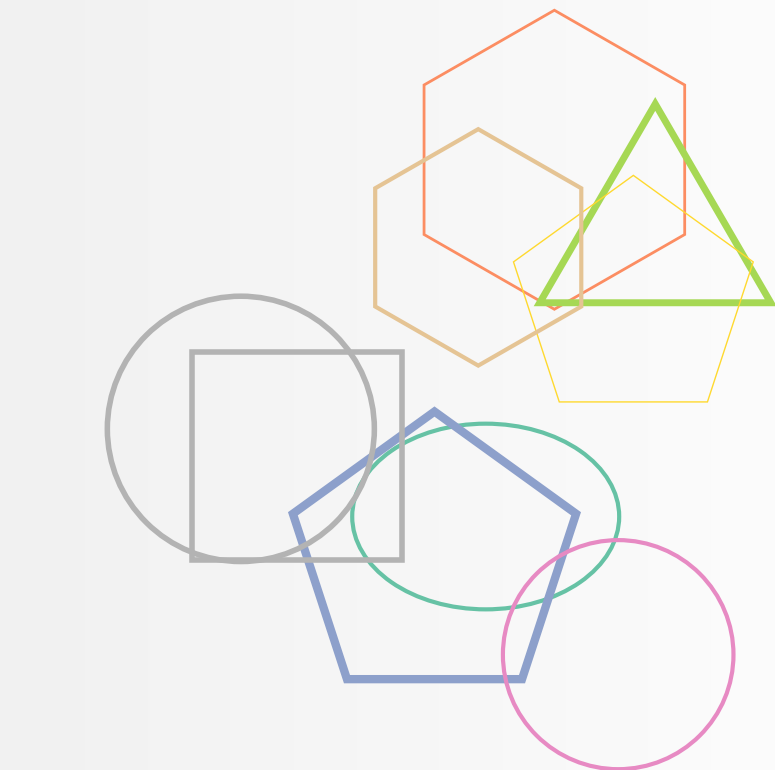[{"shape": "oval", "thickness": 1.5, "radius": 0.86, "center": [0.627, 0.329]}, {"shape": "hexagon", "thickness": 1, "radius": 0.97, "center": [0.715, 0.793]}, {"shape": "pentagon", "thickness": 3, "radius": 0.96, "center": [0.561, 0.273]}, {"shape": "circle", "thickness": 1.5, "radius": 0.74, "center": [0.798, 0.15]}, {"shape": "triangle", "thickness": 2.5, "radius": 0.86, "center": [0.845, 0.693]}, {"shape": "pentagon", "thickness": 0.5, "radius": 0.81, "center": [0.817, 0.61]}, {"shape": "hexagon", "thickness": 1.5, "radius": 0.77, "center": [0.617, 0.679]}, {"shape": "square", "thickness": 2, "radius": 0.68, "center": [0.383, 0.408]}, {"shape": "circle", "thickness": 2, "radius": 0.86, "center": [0.311, 0.443]}]